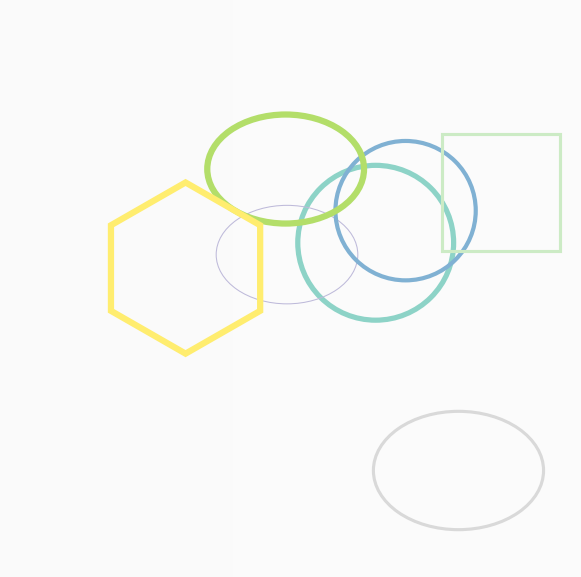[{"shape": "circle", "thickness": 2.5, "radius": 0.67, "center": [0.646, 0.579]}, {"shape": "oval", "thickness": 0.5, "radius": 0.61, "center": [0.494, 0.558]}, {"shape": "circle", "thickness": 2, "radius": 0.6, "center": [0.698, 0.634]}, {"shape": "oval", "thickness": 3, "radius": 0.67, "center": [0.491, 0.706]}, {"shape": "oval", "thickness": 1.5, "radius": 0.73, "center": [0.789, 0.184]}, {"shape": "square", "thickness": 1.5, "radius": 0.51, "center": [0.862, 0.666]}, {"shape": "hexagon", "thickness": 3, "radius": 0.74, "center": [0.319, 0.535]}]